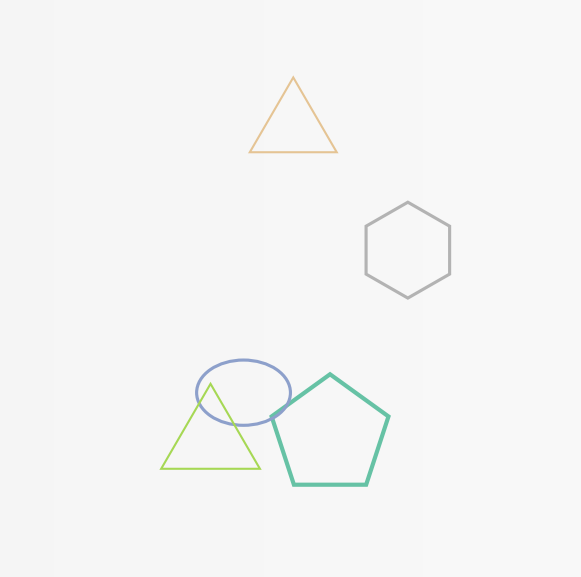[{"shape": "pentagon", "thickness": 2, "radius": 0.53, "center": [0.568, 0.245]}, {"shape": "oval", "thickness": 1.5, "radius": 0.4, "center": [0.419, 0.319]}, {"shape": "triangle", "thickness": 1, "radius": 0.49, "center": [0.362, 0.236]}, {"shape": "triangle", "thickness": 1, "radius": 0.43, "center": [0.505, 0.779]}, {"shape": "hexagon", "thickness": 1.5, "radius": 0.41, "center": [0.702, 0.566]}]